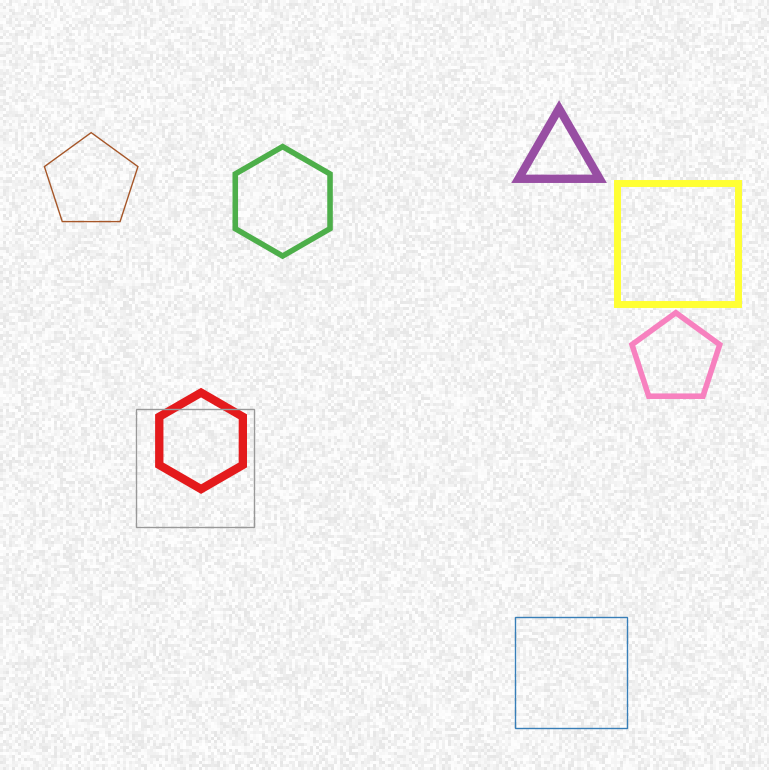[{"shape": "hexagon", "thickness": 3, "radius": 0.31, "center": [0.261, 0.427]}, {"shape": "square", "thickness": 0.5, "radius": 0.36, "center": [0.741, 0.127]}, {"shape": "hexagon", "thickness": 2, "radius": 0.36, "center": [0.367, 0.739]}, {"shape": "triangle", "thickness": 3, "radius": 0.3, "center": [0.726, 0.798]}, {"shape": "square", "thickness": 2.5, "radius": 0.39, "center": [0.88, 0.684]}, {"shape": "pentagon", "thickness": 0.5, "radius": 0.32, "center": [0.118, 0.764]}, {"shape": "pentagon", "thickness": 2, "radius": 0.3, "center": [0.878, 0.534]}, {"shape": "square", "thickness": 0.5, "radius": 0.38, "center": [0.253, 0.392]}]